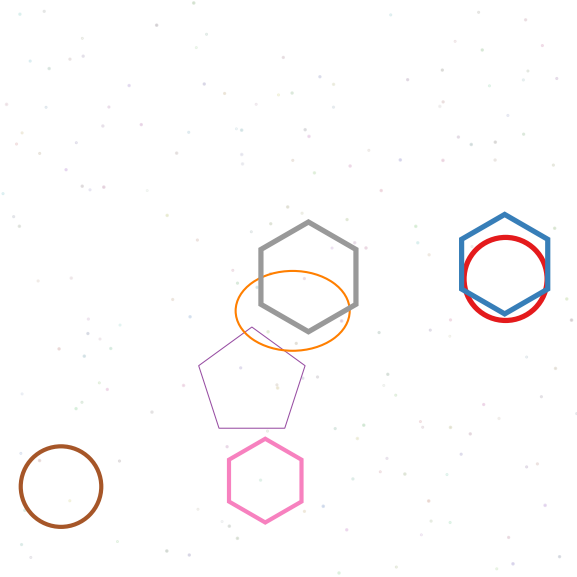[{"shape": "circle", "thickness": 2.5, "radius": 0.36, "center": [0.875, 0.516]}, {"shape": "hexagon", "thickness": 2.5, "radius": 0.43, "center": [0.874, 0.542]}, {"shape": "pentagon", "thickness": 0.5, "radius": 0.48, "center": [0.436, 0.336]}, {"shape": "oval", "thickness": 1, "radius": 0.49, "center": [0.507, 0.461]}, {"shape": "circle", "thickness": 2, "radius": 0.35, "center": [0.106, 0.157]}, {"shape": "hexagon", "thickness": 2, "radius": 0.36, "center": [0.459, 0.167]}, {"shape": "hexagon", "thickness": 2.5, "radius": 0.47, "center": [0.534, 0.52]}]